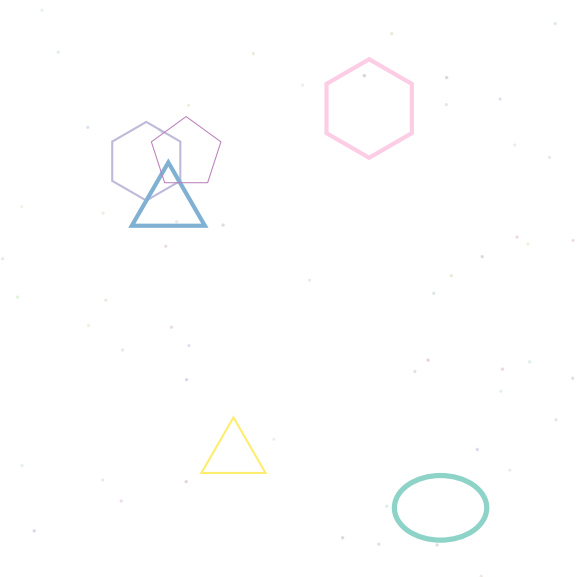[{"shape": "oval", "thickness": 2.5, "radius": 0.4, "center": [0.763, 0.12]}, {"shape": "hexagon", "thickness": 1, "radius": 0.34, "center": [0.253, 0.72]}, {"shape": "triangle", "thickness": 2, "radius": 0.37, "center": [0.291, 0.645]}, {"shape": "hexagon", "thickness": 2, "radius": 0.43, "center": [0.639, 0.811]}, {"shape": "pentagon", "thickness": 0.5, "radius": 0.32, "center": [0.322, 0.734]}, {"shape": "triangle", "thickness": 1, "radius": 0.32, "center": [0.404, 0.212]}]